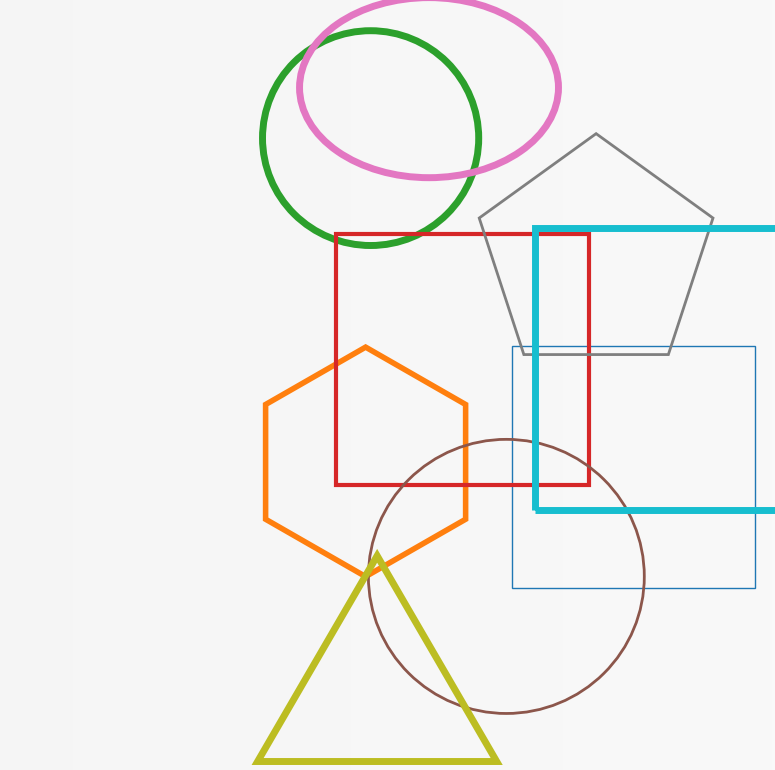[{"shape": "square", "thickness": 0.5, "radius": 0.78, "center": [0.817, 0.394]}, {"shape": "hexagon", "thickness": 2, "radius": 0.75, "center": [0.472, 0.4]}, {"shape": "circle", "thickness": 2.5, "radius": 0.7, "center": [0.478, 0.821]}, {"shape": "square", "thickness": 1.5, "radius": 0.81, "center": [0.597, 0.533]}, {"shape": "circle", "thickness": 1, "radius": 0.89, "center": [0.653, 0.251]}, {"shape": "oval", "thickness": 2.5, "radius": 0.84, "center": [0.554, 0.886]}, {"shape": "pentagon", "thickness": 1, "radius": 0.79, "center": [0.769, 0.668]}, {"shape": "triangle", "thickness": 2.5, "radius": 0.89, "center": [0.487, 0.1]}, {"shape": "square", "thickness": 2.5, "radius": 0.92, "center": [0.874, 0.521]}]